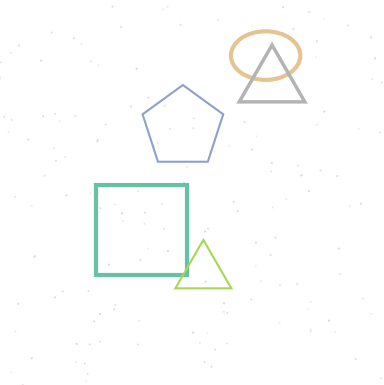[{"shape": "square", "thickness": 3, "radius": 0.59, "center": [0.367, 0.402]}, {"shape": "pentagon", "thickness": 1.5, "radius": 0.55, "center": [0.475, 0.669]}, {"shape": "triangle", "thickness": 1.5, "radius": 0.42, "center": [0.528, 0.293]}, {"shape": "oval", "thickness": 3, "radius": 0.45, "center": [0.69, 0.856]}, {"shape": "triangle", "thickness": 2.5, "radius": 0.49, "center": [0.707, 0.785]}]